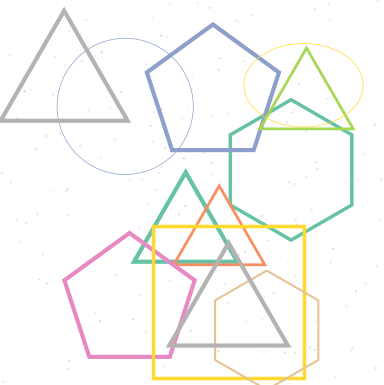[{"shape": "hexagon", "thickness": 2.5, "radius": 0.91, "center": [0.756, 0.559]}, {"shape": "triangle", "thickness": 3, "radius": 0.77, "center": [0.482, 0.398]}, {"shape": "triangle", "thickness": 2, "radius": 0.68, "center": [0.569, 0.381]}, {"shape": "pentagon", "thickness": 3, "radius": 0.9, "center": [0.553, 0.756]}, {"shape": "circle", "thickness": 0.5, "radius": 0.88, "center": [0.325, 0.724]}, {"shape": "pentagon", "thickness": 3, "radius": 0.89, "center": [0.336, 0.217]}, {"shape": "triangle", "thickness": 2, "radius": 0.7, "center": [0.796, 0.735]}, {"shape": "square", "thickness": 2.5, "radius": 0.98, "center": [0.593, 0.216]}, {"shape": "oval", "thickness": 0.5, "radius": 0.77, "center": [0.788, 0.779]}, {"shape": "hexagon", "thickness": 1.5, "radius": 0.77, "center": [0.693, 0.142]}, {"shape": "triangle", "thickness": 3, "radius": 0.89, "center": [0.594, 0.191]}, {"shape": "triangle", "thickness": 3, "radius": 0.95, "center": [0.167, 0.782]}]